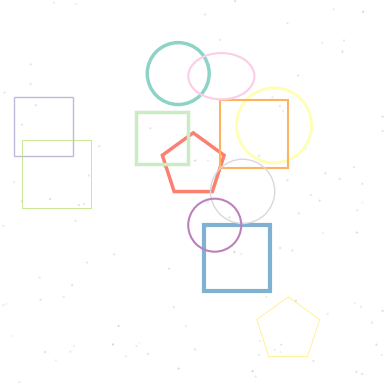[{"shape": "circle", "thickness": 2.5, "radius": 0.4, "center": [0.463, 0.809]}, {"shape": "circle", "thickness": 2, "radius": 0.49, "center": [0.712, 0.675]}, {"shape": "square", "thickness": 1, "radius": 0.38, "center": [0.113, 0.672]}, {"shape": "pentagon", "thickness": 2.5, "radius": 0.42, "center": [0.502, 0.571]}, {"shape": "square", "thickness": 3, "radius": 0.43, "center": [0.615, 0.331]}, {"shape": "square", "thickness": 1.5, "radius": 0.44, "center": [0.659, 0.653]}, {"shape": "square", "thickness": 0.5, "radius": 0.45, "center": [0.146, 0.548]}, {"shape": "oval", "thickness": 1.5, "radius": 0.43, "center": [0.575, 0.802]}, {"shape": "circle", "thickness": 1, "radius": 0.42, "center": [0.63, 0.503]}, {"shape": "circle", "thickness": 1.5, "radius": 0.34, "center": [0.558, 0.415]}, {"shape": "square", "thickness": 2.5, "radius": 0.34, "center": [0.422, 0.642]}, {"shape": "pentagon", "thickness": 0.5, "radius": 0.43, "center": [0.749, 0.143]}]